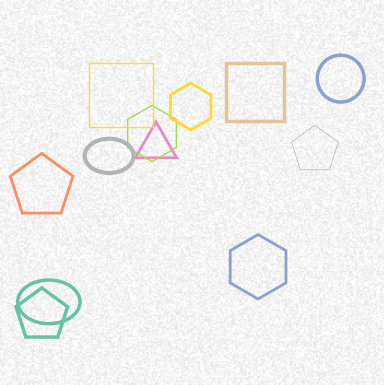[{"shape": "oval", "thickness": 2.5, "radius": 0.4, "center": [0.127, 0.216]}, {"shape": "pentagon", "thickness": 2.5, "radius": 0.35, "center": [0.109, 0.182]}, {"shape": "pentagon", "thickness": 2, "radius": 0.43, "center": [0.108, 0.516]}, {"shape": "hexagon", "thickness": 2, "radius": 0.42, "center": [0.67, 0.307]}, {"shape": "circle", "thickness": 2.5, "radius": 0.3, "center": [0.885, 0.796]}, {"shape": "triangle", "thickness": 2, "radius": 0.31, "center": [0.405, 0.621]}, {"shape": "hexagon", "thickness": 1, "radius": 0.37, "center": [0.395, 0.653]}, {"shape": "hexagon", "thickness": 2, "radius": 0.3, "center": [0.495, 0.723]}, {"shape": "square", "thickness": 1, "radius": 0.42, "center": [0.315, 0.752]}, {"shape": "square", "thickness": 2.5, "radius": 0.38, "center": [0.662, 0.76]}, {"shape": "oval", "thickness": 3, "radius": 0.32, "center": [0.284, 0.595]}, {"shape": "pentagon", "thickness": 0.5, "radius": 0.32, "center": [0.818, 0.611]}]